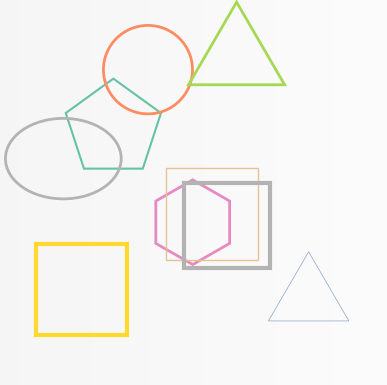[{"shape": "pentagon", "thickness": 1.5, "radius": 0.65, "center": [0.293, 0.667]}, {"shape": "circle", "thickness": 2, "radius": 0.57, "center": [0.382, 0.819]}, {"shape": "triangle", "thickness": 0.5, "radius": 0.6, "center": [0.797, 0.226]}, {"shape": "hexagon", "thickness": 2, "radius": 0.55, "center": [0.497, 0.423]}, {"shape": "triangle", "thickness": 2, "radius": 0.72, "center": [0.611, 0.851]}, {"shape": "square", "thickness": 3, "radius": 0.59, "center": [0.211, 0.248]}, {"shape": "square", "thickness": 1, "radius": 0.59, "center": [0.548, 0.444]}, {"shape": "oval", "thickness": 2, "radius": 0.75, "center": [0.163, 0.588]}, {"shape": "square", "thickness": 3, "radius": 0.55, "center": [0.586, 0.415]}]